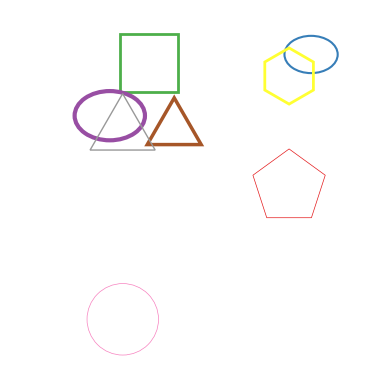[{"shape": "pentagon", "thickness": 0.5, "radius": 0.49, "center": [0.751, 0.514]}, {"shape": "oval", "thickness": 1.5, "radius": 0.35, "center": [0.808, 0.859]}, {"shape": "square", "thickness": 2, "radius": 0.38, "center": [0.387, 0.837]}, {"shape": "oval", "thickness": 3, "radius": 0.46, "center": [0.285, 0.7]}, {"shape": "hexagon", "thickness": 2, "radius": 0.36, "center": [0.751, 0.803]}, {"shape": "triangle", "thickness": 2.5, "radius": 0.4, "center": [0.453, 0.665]}, {"shape": "circle", "thickness": 0.5, "radius": 0.46, "center": [0.319, 0.171]}, {"shape": "triangle", "thickness": 1, "radius": 0.49, "center": [0.319, 0.659]}]